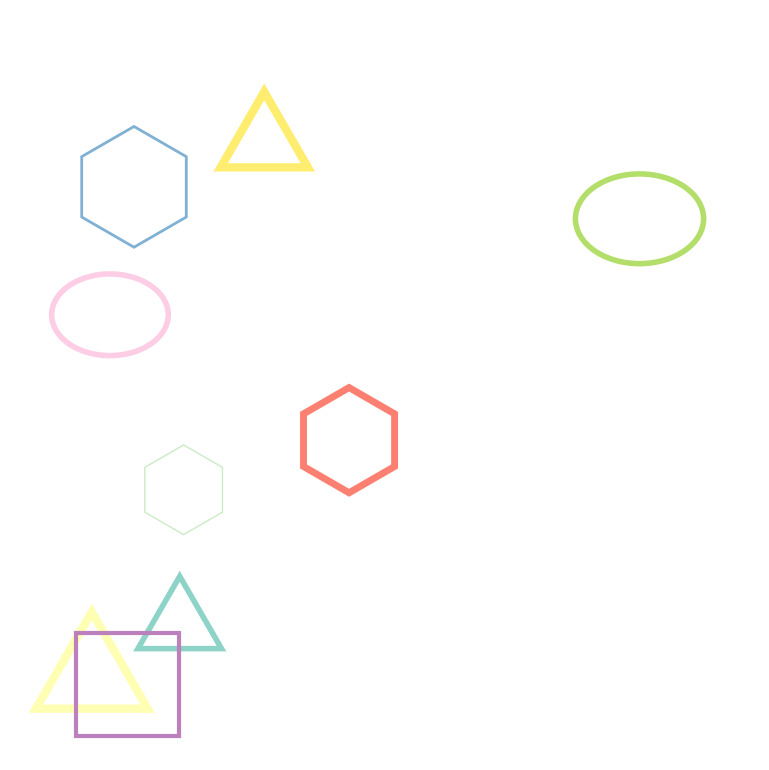[{"shape": "triangle", "thickness": 2, "radius": 0.31, "center": [0.233, 0.189]}, {"shape": "triangle", "thickness": 3, "radius": 0.42, "center": [0.119, 0.122]}, {"shape": "hexagon", "thickness": 2.5, "radius": 0.34, "center": [0.453, 0.428]}, {"shape": "hexagon", "thickness": 1, "radius": 0.39, "center": [0.174, 0.757]}, {"shape": "oval", "thickness": 2, "radius": 0.42, "center": [0.831, 0.716]}, {"shape": "oval", "thickness": 2, "radius": 0.38, "center": [0.143, 0.591]}, {"shape": "square", "thickness": 1.5, "radius": 0.33, "center": [0.166, 0.111]}, {"shape": "hexagon", "thickness": 0.5, "radius": 0.29, "center": [0.238, 0.364]}, {"shape": "triangle", "thickness": 3, "radius": 0.33, "center": [0.343, 0.815]}]